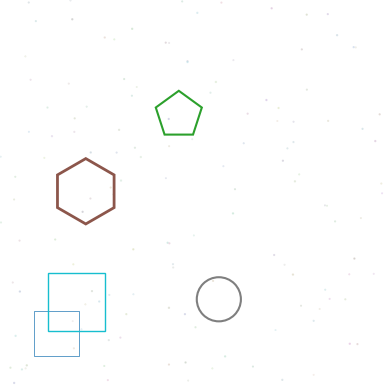[{"shape": "square", "thickness": 0.5, "radius": 0.29, "center": [0.147, 0.134]}, {"shape": "pentagon", "thickness": 1.5, "radius": 0.31, "center": [0.464, 0.701]}, {"shape": "hexagon", "thickness": 2, "radius": 0.42, "center": [0.223, 0.503]}, {"shape": "circle", "thickness": 1.5, "radius": 0.29, "center": [0.568, 0.223]}, {"shape": "square", "thickness": 1, "radius": 0.37, "center": [0.199, 0.216]}]